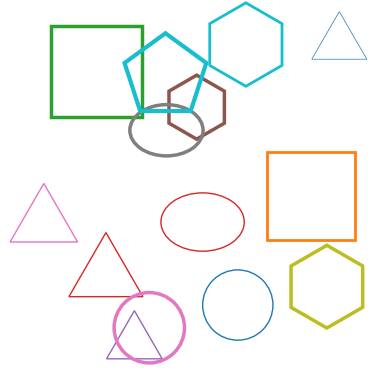[{"shape": "triangle", "thickness": 0.5, "radius": 0.41, "center": [0.881, 0.887]}, {"shape": "circle", "thickness": 1, "radius": 0.46, "center": [0.618, 0.208]}, {"shape": "square", "thickness": 2, "radius": 0.57, "center": [0.807, 0.492]}, {"shape": "square", "thickness": 2.5, "radius": 0.59, "center": [0.251, 0.813]}, {"shape": "triangle", "thickness": 1, "radius": 0.55, "center": [0.275, 0.285]}, {"shape": "oval", "thickness": 1, "radius": 0.54, "center": [0.526, 0.423]}, {"shape": "triangle", "thickness": 1, "radius": 0.42, "center": [0.349, 0.11]}, {"shape": "hexagon", "thickness": 2.5, "radius": 0.42, "center": [0.511, 0.722]}, {"shape": "circle", "thickness": 2.5, "radius": 0.46, "center": [0.388, 0.149]}, {"shape": "triangle", "thickness": 1, "radius": 0.51, "center": [0.114, 0.422]}, {"shape": "oval", "thickness": 2.5, "radius": 0.48, "center": [0.432, 0.662]}, {"shape": "hexagon", "thickness": 2.5, "radius": 0.54, "center": [0.849, 0.255]}, {"shape": "pentagon", "thickness": 3, "radius": 0.56, "center": [0.43, 0.802]}, {"shape": "hexagon", "thickness": 2, "radius": 0.54, "center": [0.639, 0.884]}]